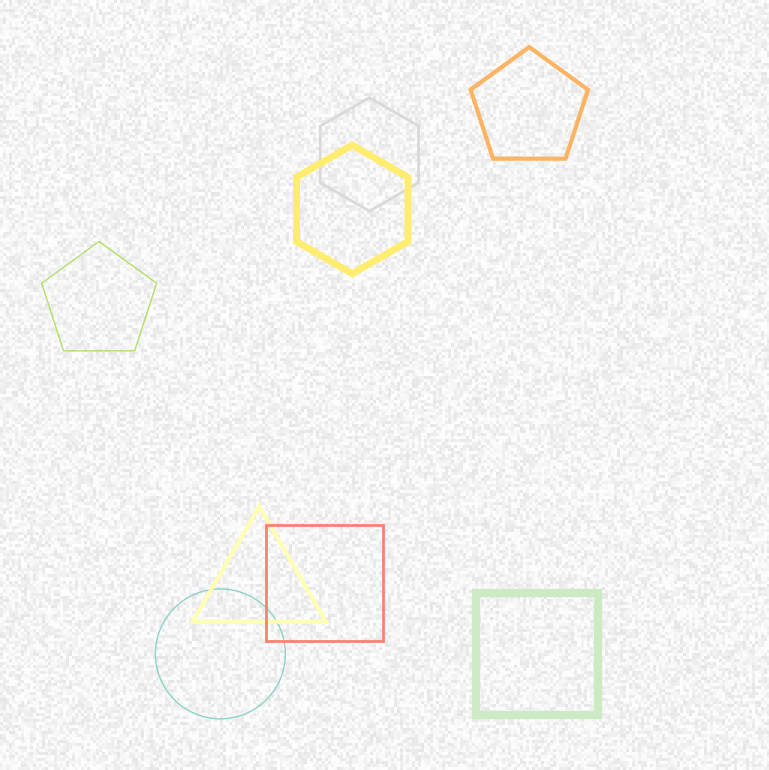[{"shape": "circle", "thickness": 0.5, "radius": 0.42, "center": [0.286, 0.151]}, {"shape": "triangle", "thickness": 1.5, "radius": 0.5, "center": [0.337, 0.243]}, {"shape": "square", "thickness": 1, "radius": 0.38, "center": [0.421, 0.243]}, {"shape": "pentagon", "thickness": 1.5, "radius": 0.4, "center": [0.687, 0.859]}, {"shape": "pentagon", "thickness": 0.5, "radius": 0.39, "center": [0.129, 0.608]}, {"shape": "hexagon", "thickness": 1, "radius": 0.37, "center": [0.48, 0.8]}, {"shape": "square", "thickness": 3, "radius": 0.4, "center": [0.697, 0.151]}, {"shape": "hexagon", "thickness": 2.5, "radius": 0.42, "center": [0.457, 0.728]}]